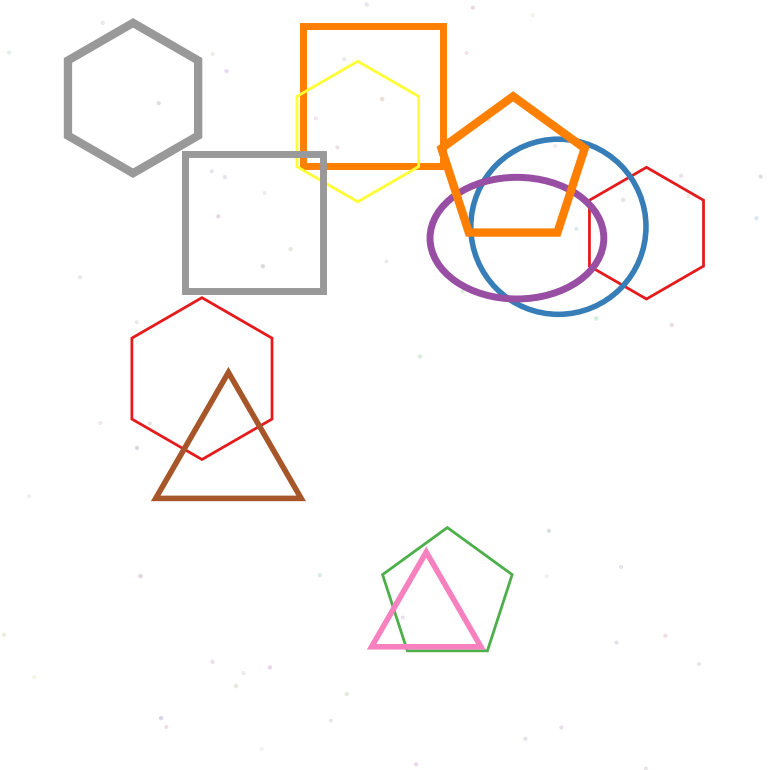[{"shape": "hexagon", "thickness": 1, "radius": 0.43, "center": [0.84, 0.697]}, {"shape": "hexagon", "thickness": 1, "radius": 0.53, "center": [0.262, 0.508]}, {"shape": "circle", "thickness": 2, "radius": 0.57, "center": [0.725, 0.706]}, {"shape": "pentagon", "thickness": 1, "radius": 0.44, "center": [0.581, 0.226]}, {"shape": "oval", "thickness": 2.5, "radius": 0.56, "center": [0.671, 0.691]}, {"shape": "square", "thickness": 2.5, "radius": 0.45, "center": [0.484, 0.875]}, {"shape": "pentagon", "thickness": 3, "radius": 0.49, "center": [0.666, 0.777]}, {"shape": "hexagon", "thickness": 1, "radius": 0.46, "center": [0.465, 0.829]}, {"shape": "triangle", "thickness": 2, "radius": 0.55, "center": [0.297, 0.407]}, {"shape": "triangle", "thickness": 2, "radius": 0.41, "center": [0.554, 0.201]}, {"shape": "hexagon", "thickness": 3, "radius": 0.49, "center": [0.173, 0.873]}, {"shape": "square", "thickness": 2.5, "radius": 0.45, "center": [0.33, 0.711]}]